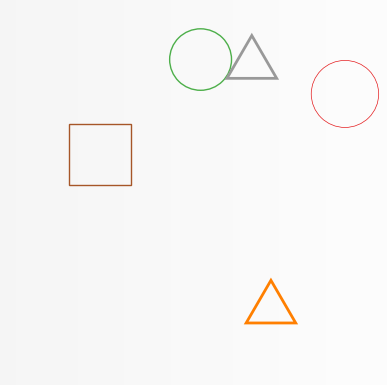[{"shape": "circle", "thickness": 0.5, "radius": 0.44, "center": [0.89, 0.756]}, {"shape": "circle", "thickness": 1, "radius": 0.4, "center": [0.518, 0.845]}, {"shape": "triangle", "thickness": 2, "radius": 0.37, "center": [0.699, 0.198]}, {"shape": "square", "thickness": 1, "radius": 0.4, "center": [0.258, 0.599]}, {"shape": "triangle", "thickness": 2, "radius": 0.37, "center": [0.65, 0.834]}]